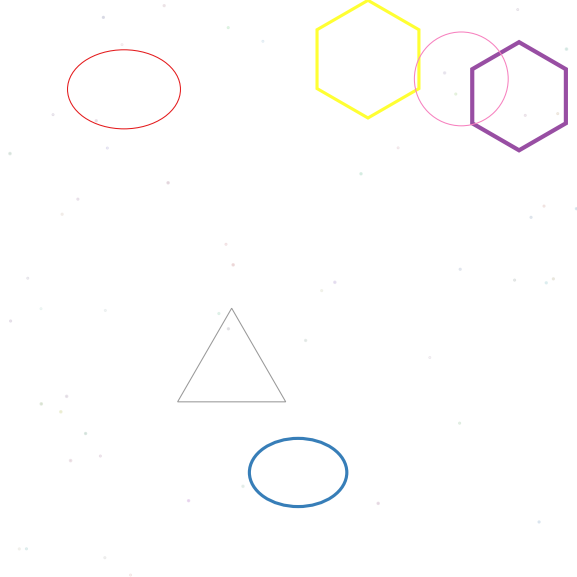[{"shape": "oval", "thickness": 0.5, "radius": 0.49, "center": [0.215, 0.844]}, {"shape": "oval", "thickness": 1.5, "radius": 0.42, "center": [0.516, 0.181]}, {"shape": "hexagon", "thickness": 2, "radius": 0.47, "center": [0.899, 0.832]}, {"shape": "hexagon", "thickness": 1.5, "radius": 0.51, "center": [0.637, 0.897]}, {"shape": "circle", "thickness": 0.5, "radius": 0.41, "center": [0.799, 0.863]}, {"shape": "triangle", "thickness": 0.5, "radius": 0.54, "center": [0.401, 0.357]}]